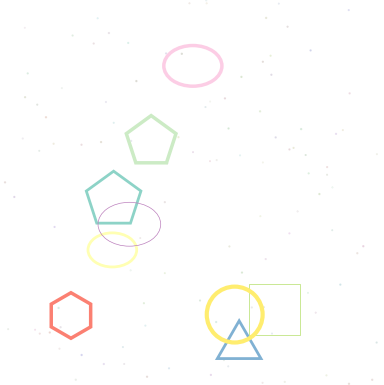[{"shape": "pentagon", "thickness": 2, "radius": 0.37, "center": [0.295, 0.481]}, {"shape": "oval", "thickness": 2, "radius": 0.32, "center": [0.292, 0.351]}, {"shape": "hexagon", "thickness": 2.5, "radius": 0.3, "center": [0.184, 0.181]}, {"shape": "triangle", "thickness": 2, "radius": 0.33, "center": [0.621, 0.101]}, {"shape": "square", "thickness": 0.5, "radius": 0.33, "center": [0.713, 0.197]}, {"shape": "oval", "thickness": 2.5, "radius": 0.38, "center": [0.501, 0.829]}, {"shape": "oval", "thickness": 0.5, "radius": 0.41, "center": [0.336, 0.418]}, {"shape": "pentagon", "thickness": 2.5, "radius": 0.34, "center": [0.393, 0.632]}, {"shape": "circle", "thickness": 3, "radius": 0.36, "center": [0.61, 0.183]}]